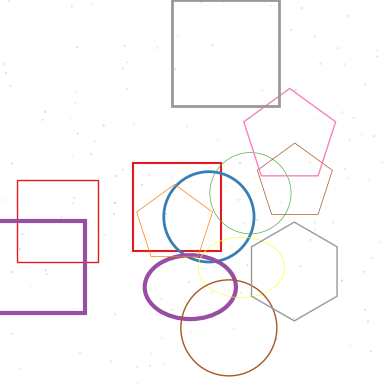[{"shape": "square", "thickness": 1.5, "radius": 0.57, "center": [0.46, 0.463]}, {"shape": "square", "thickness": 1, "radius": 0.53, "center": [0.149, 0.425]}, {"shape": "circle", "thickness": 2, "radius": 0.59, "center": [0.543, 0.437]}, {"shape": "circle", "thickness": 0.5, "radius": 0.53, "center": [0.65, 0.498]}, {"shape": "square", "thickness": 3, "radius": 0.6, "center": [0.102, 0.307]}, {"shape": "oval", "thickness": 3, "radius": 0.59, "center": [0.494, 0.254]}, {"shape": "pentagon", "thickness": 0.5, "radius": 0.52, "center": [0.453, 0.417]}, {"shape": "oval", "thickness": 0.5, "radius": 0.56, "center": [0.627, 0.305]}, {"shape": "pentagon", "thickness": 0.5, "radius": 0.51, "center": [0.766, 0.526]}, {"shape": "circle", "thickness": 1, "radius": 0.62, "center": [0.594, 0.148]}, {"shape": "pentagon", "thickness": 1, "radius": 0.63, "center": [0.752, 0.645]}, {"shape": "square", "thickness": 2, "radius": 0.69, "center": [0.586, 0.862]}, {"shape": "hexagon", "thickness": 1, "radius": 0.64, "center": [0.764, 0.295]}]